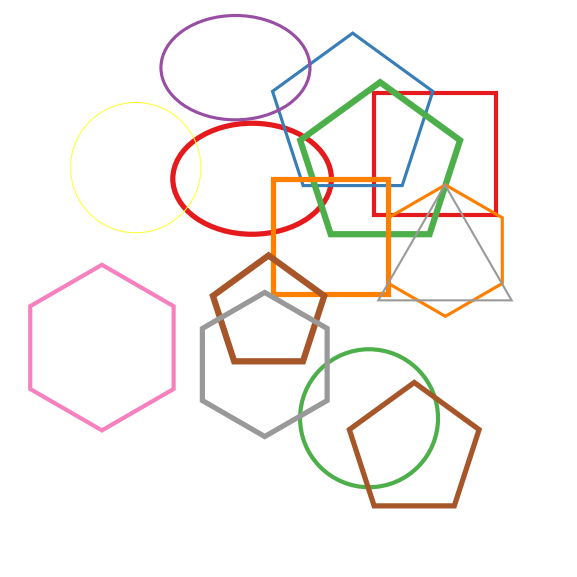[{"shape": "square", "thickness": 2, "radius": 0.53, "center": [0.753, 0.733]}, {"shape": "oval", "thickness": 2.5, "radius": 0.69, "center": [0.437, 0.69]}, {"shape": "pentagon", "thickness": 1.5, "radius": 0.73, "center": [0.611, 0.796]}, {"shape": "circle", "thickness": 2, "radius": 0.6, "center": [0.639, 0.275]}, {"shape": "pentagon", "thickness": 3, "radius": 0.73, "center": [0.658, 0.711]}, {"shape": "oval", "thickness": 1.5, "radius": 0.65, "center": [0.408, 0.882]}, {"shape": "hexagon", "thickness": 1.5, "radius": 0.57, "center": [0.771, 0.565]}, {"shape": "square", "thickness": 2.5, "radius": 0.5, "center": [0.573, 0.59]}, {"shape": "circle", "thickness": 0.5, "radius": 0.56, "center": [0.235, 0.709]}, {"shape": "pentagon", "thickness": 2.5, "radius": 0.59, "center": [0.717, 0.219]}, {"shape": "pentagon", "thickness": 3, "radius": 0.51, "center": [0.465, 0.455]}, {"shape": "hexagon", "thickness": 2, "radius": 0.72, "center": [0.176, 0.397]}, {"shape": "triangle", "thickness": 1, "radius": 0.67, "center": [0.77, 0.546]}, {"shape": "hexagon", "thickness": 2.5, "radius": 0.62, "center": [0.458, 0.368]}]